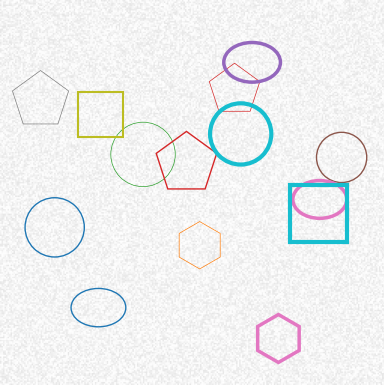[{"shape": "oval", "thickness": 1, "radius": 0.36, "center": [0.256, 0.201]}, {"shape": "circle", "thickness": 1, "radius": 0.38, "center": [0.142, 0.409]}, {"shape": "hexagon", "thickness": 0.5, "radius": 0.31, "center": [0.519, 0.363]}, {"shape": "circle", "thickness": 0.5, "radius": 0.42, "center": [0.372, 0.599]}, {"shape": "pentagon", "thickness": 1, "radius": 0.41, "center": [0.484, 0.576]}, {"shape": "pentagon", "thickness": 0.5, "radius": 0.34, "center": [0.609, 0.767]}, {"shape": "oval", "thickness": 2.5, "radius": 0.37, "center": [0.655, 0.838]}, {"shape": "circle", "thickness": 1, "radius": 0.33, "center": [0.887, 0.591]}, {"shape": "hexagon", "thickness": 2.5, "radius": 0.31, "center": [0.723, 0.121]}, {"shape": "oval", "thickness": 2.5, "radius": 0.35, "center": [0.831, 0.482]}, {"shape": "pentagon", "thickness": 0.5, "radius": 0.38, "center": [0.105, 0.74]}, {"shape": "square", "thickness": 1.5, "radius": 0.29, "center": [0.26, 0.702]}, {"shape": "circle", "thickness": 3, "radius": 0.4, "center": [0.625, 0.652]}, {"shape": "square", "thickness": 3, "radius": 0.37, "center": [0.827, 0.447]}]